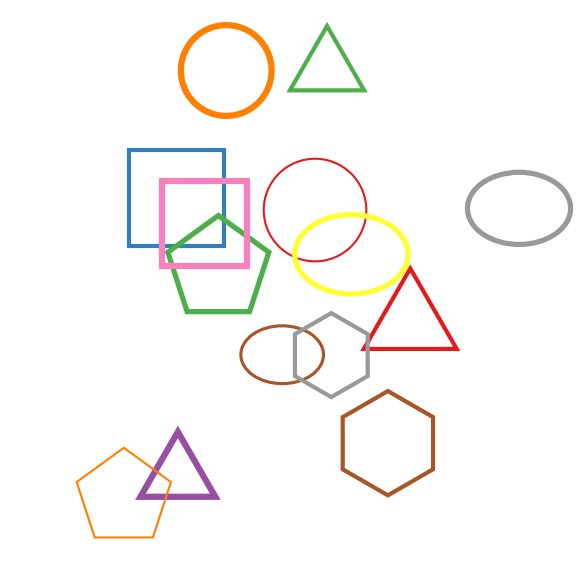[{"shape": "triangle", "thickness": 2, "radius": 0.46, "center": [0.71, 0.441]}, {"shape": "circle", "thickness": 1, "radius": 0.44, "center": [0.546, 0.635]}, {"shape": "square", "thickness": 2, "radius": 0.41, "center": [0.305, 0.656]}, {"shape": "triangle", "thickness": 2, "radius": 0.37, "center": [0.566, 0.88]}, {"shape": "pentagon", "thickness": 2.5, "radius": 0.46, "center": [0.378, 0.534]}, {"shape": "triangle", "thickness": 3, "radius": 0.37, "center": [0.308, 0.176]}, {"shape": "pentagon", "thickness": 1, "radius": 0.43, "center": [0.214, 0.138]}, {"shape": "circle", "thickness": 3, "radius": 0.39, "center": [0.392, 0.877]}, {"shape": "oval", "thickness": 2.5, "radius": 0.49, "center": [0.609, 0.559]}, {"shape": "hexagon", "thickness": 2, "radius": 0.45, "center": [0.672, 0.232]}, {"shape": "oval", "thickness": 1.5, "radius": 0.36, "center": [0.489, 0.385]}, {"shape": "square", "thickness": 3, "radius": 0.37, "center": [0.354, 0.612]}, {"shape": "oval", "thickness": 2.5, "radius": 0.45, "center": [0.899, 0.638]}, {"shape": "hexagon", "thickness": 2, "radius": 0.36, "center": [0.574, 0.384]}]